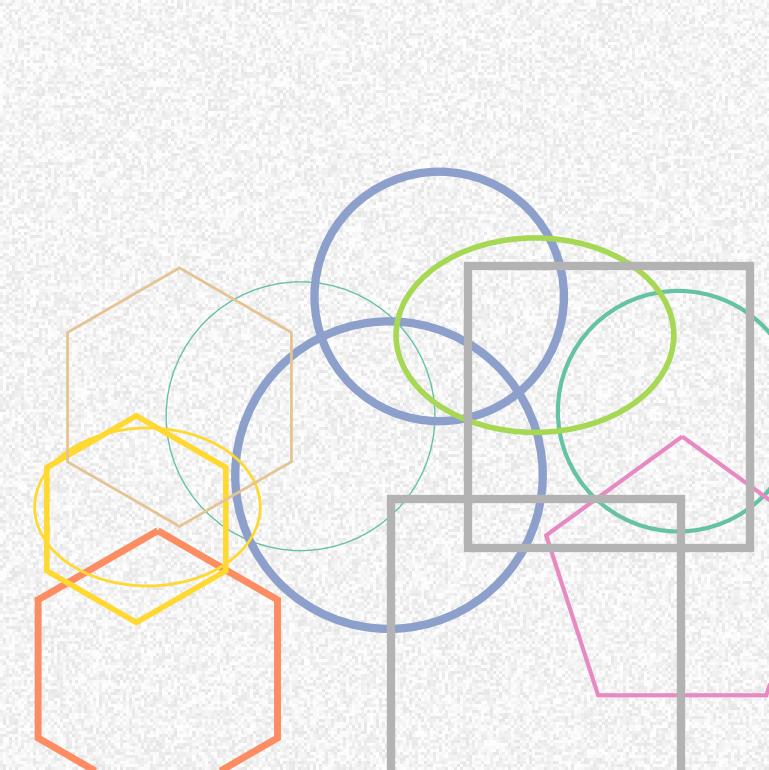[{"shape": "circle", "thickness": 1.5, "radius": 0.78, "center": [0.881, 0.466]}, {"shape": "circle", "thickness": 0.5, "radius": 0.87, "center": [0.39, 0.459]}, {"shape": "hexagon", "thickness": 2.5, "radius": 0.9, "center": [0.205, 0.131]}, {"shape": "circle", "thickness": 3, "radius": 1.0, "center": [0.505, 0.383]}, {"shape": "circle", "thickness": 3, "radius": 0.81, "center": [0.57, 0.615]}, {"shape": "pentagon", "thickness": 1.5, "radius": 0.93, "center": [0.886, 0.247]}, {"shape": "oval", "thickness": 2, "radius": 0.9, "center": [0.695, 0.565]}, {"shape": "hexagon", "thickness": 2, "radius": 0.67, "center": [0.177, 0.326]}, {"shape": "oval", "thickness": 1, "radius": 0.73, "center": [0.191, 0.342]}, {"shape": "hexagon", "thickness": 1, "radius": 0.84, "center": [0.233, 0.484]}, {"shape": "square", "thickness": 3, "radius": 0.91, "center": [0.791, 0.471]}, {"shape": "square", "thickness": 3, "radius": 0.94, "center": [0.696, 0.164]}]